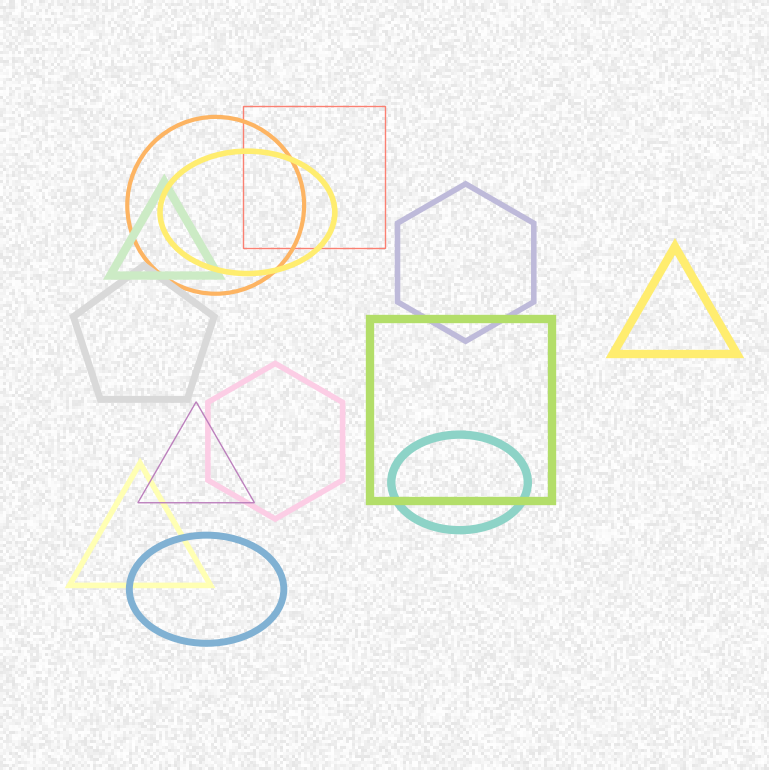[{"shape": "oval", "thickness": 3, "radius": 0.44, "center": [0.597, 0.374]}, {"shape": "triangle", "thickness": 2, "radius": 0.53, "center": [0.182, 0.293]}, {"shape": "hexagon", "thickness": 2, "radius": 0.51, "center": [0.605, 0.659]}, {"shape": "square", "thickness": 0.5, "radius": 0.46, "center": [0.407, 0.77]}, {"shape": "oval", "thickness": 2.5, "radius": 0.5, "center": [0.268, 0.235]}, {"shape": "circle", "thickness": 1.5, "radius": 0.57, "center": [0.28, 0.733]}, {"shape": "square", "thickness": 3, "radius": 0.59, "center": [0.598, 0.468]}, {"shape": "hexagon", "thickness": 2, "radius": 0.51, "center": [0.357, 0.427]}, {"shape": "pentagon", "thickness": 2.5, "radius": 0.48, "center": [0.187, 0.559]}, {"shape": "triangle", "thickness": 0.5, "radius": 0.44, "center": [0.255, 0.391]}, {"shape": "triangle", "thickness": 3, "radius": 0.41, "center": [0.213, 0.683]}, {"shape": "triangle", "thickness": 3, "radius": 0.47, "center": [0.877, 0.587]}, {"shape": "oval", "thickness": 2, "radius": 0.57, "center": [0.321, 0.724]}]